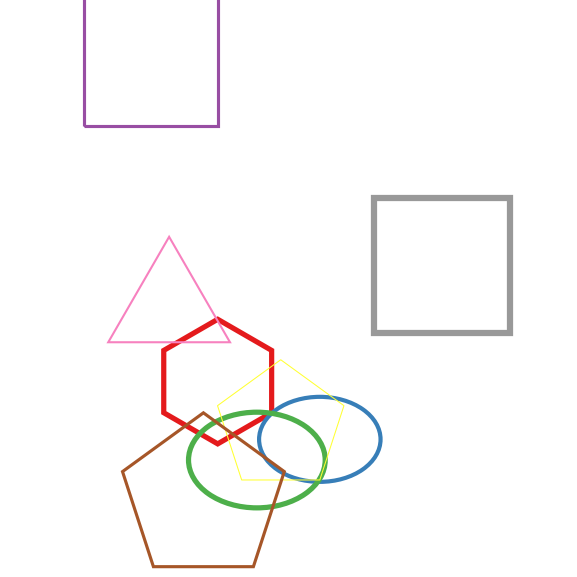[{"shape": "hexagon", "thickness": 2.5, "radius": 0.54, "center": [0.377, 0.338]}, {"shape": "oval", "thickness": 2, "radius": 0.53, "center": [0.554, 0.238]}, {"shape": "oval", "thickness": 2.5, "radius": 0.59, "center": [0.445, 0.203]}, {"shape": "square", "thickness": 1.5, "radius": 0.58, "center": [0.261, 0.897]}, {"shape": "pentagon", "thickness": 0.5, "radius": 0.58, "center": [0.486, 0.261]}, {"shape": "pentagon", "thickness": 1.5, "radius": 0.74, "center": [0.352, 0.137]}, {"shape": "triangle", "thickness": 1, "radius": 0.61, "center": [0.293, 0.467]}, {"shape": "square", "thickness": 3, "radius": 0.59, "center": [0.765, 0.539]}]